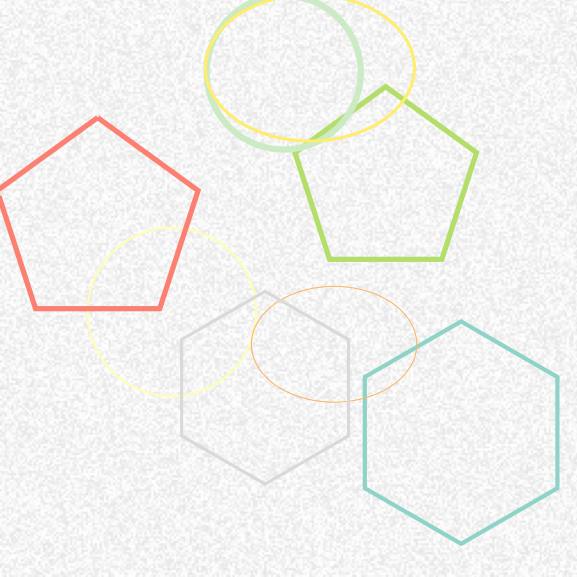[{"shape": "hexagon", "thickness": 2, "radius": 0.96, "center": [0.798, 0.25]}, {"shape": "circle", "thickness": 1, "radius": 0.73, "center": [0.298, 0.459]}, {"shape": "pentagon", "thickness": 2.5, "radius": 0.91, "center": [0.169, 0.613]}, {"shape": "oval", "thickness": 0.5, "radius": 0.72, "center": [0.579, 0.403]}, {"shape": "pentagon", "thickness": 2.5, "radius": 0.83, "center": [0.668, 0.684]}, {"shape": "hexagon", "thickness": 1.5, "radius": 0.83, "center": [0.459, 0.328]}, {"shape": "circle", "thickness": 3, "radius": 0.67, "center": [0.491, 0.874]}, {"shape": "oval", "thickness": 1.5, "radius": 0.9, "center": [0.537, 0.882]}]